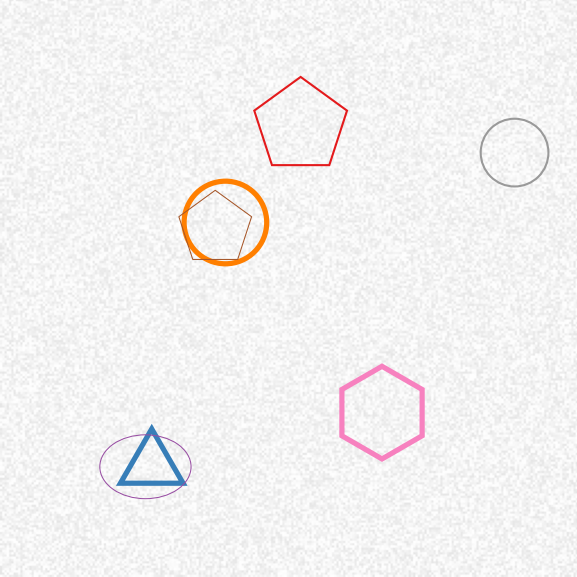[{"shape": "pentagon", "thickness": 1, "radius": 0.42, "center": [0.521, 0.781]}, {"shape": "triangle", "thickness": 2.5, "radius": 0.31, "center": [0.263, 0.194]}, {"shape": "oval", "thickness": 0.5, "radius": 0.39, "center": [0.252, 0.191]}, {"shape": "circle", "thickness": 2.5, "radius": 0.36, "center": [0.39, 0.614]}, {"shape": "pentagon", "thickness": 0.5, "radius": 0.33, "center": [0.373, 0.603]}, {"shape": "hexagon", "thickness": 2.5, "radius": 0.4, "center": [0.661, 0.285]}, {"shape": "circle", "thickness": 1, "radius": 0.29, "center": [0.891, 0.735]}]